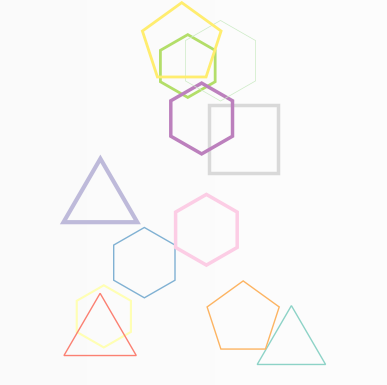[{"shape": "triangle", "thickness": 1, "radius": 0.51, "center": [0.752, 0.104]}, {"shape": "hexagon", "thickness": 1.5, "radius": 0.4, "center": [0.268, 0.178]}, {"shape": "triangle", "thickness": 3, "radius": 0.55, "center": [0.259, 0.478]}, {"shape": "triangle", "thickness": 1, "radius": 0.54, "center": [0.258, 0.13]}, {"shape": "hexagon", "thickness": 1, "radius": 0.46, "center": [0.373, 0.318]}, {"shape": "pentagon", "thickness": 1, "radius": 0.49, "center": [0.628, 0.172]}, {"shape": "hexagon", "thickness": 2, "radius": 0.41, "center": [0.485, 0.828]}, {"shape": "hexagon", "thickness": 2.5, "radius": 0.46, "center": [0.533, 0.403]}, {"shape": "square", "thickness": 2.5, "radius": 0.44, "center": [0.628, 0.639]}, {"shape": "hexagon", "thickness": 2.5, "radius": 0.46, "center": [0.52, 0.692]}, {"shape": "hexagon", "thickness": 0.5, "radius": 0.52, "center": [0.569, 0.842]}, {"shape": "pentagon", "thickness": 2, "radius": 0.53, "center": [0.469, 0.886]}]